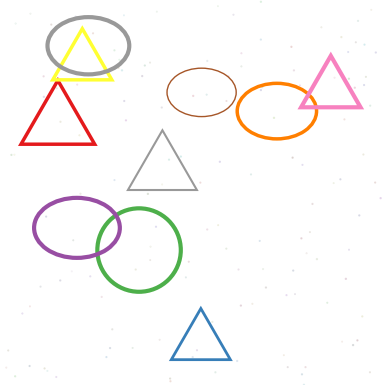[{"shape": "triangle", "thickness": 2.5, "radius": 0.55, "center": [0.15, 0.681]}, {"shape": "triangle", "thickness": 2, "radius": 0.44, "center": [0.522, 0.11]}, {"shape": "circle", "thickness": 3, "radius": 0.54, "center": [0.361, 0.351]}, {"shape": "oval", "thickness": 3, "radius": 0.56, "center": [0.2, 0.408]}, {"shape": "oval", "thickness": 2.5, "radius": 0.52, "center": [0.719, 0.711]}, {"shape": "triangle", "thickness": 2.5, "radius": 0.44, "center": [0.214, 0.837]}, {"shape": "oval", "thickness": 1, "radius": 0.45, "center": [0.524, 0.76]}, {"shape": "triangle", "thickness": 3, "radius": 0.45, "center": [0.859, 0.766]}, {"shape": "oval", "thickness": 3, "radius": 0.53, "center": [0.23, 0.881]}, {"shape": "triangle", "thickness": 1.5, "radius": 0.52, "center": [0.422, 0.558]}]